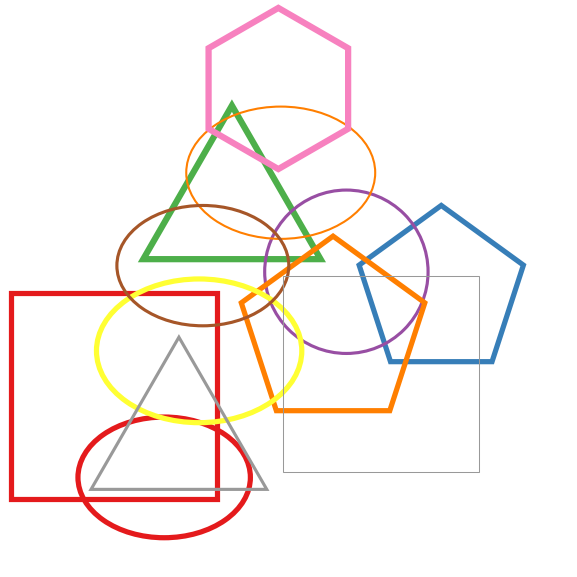[{"shape": "square", "thickness": 2.5, "radius": 0.89, "center": [0.198, 0.313]}, {"shape": "oval", "thickness": 2.5, "radius": 0.75, "center": [0.284, 0.173]}, {"shape": "pentagon", "thickness": 2.5, "radius": 0.75, "center": [0.764, 0.494]}, {"shape": "triangle", "thickness": 3, "radius": 0.89, "center": [0.402, 0.639]}, {"shape": "circle", "thickness": 1.5, "radius": 0.71, "center": [0.6, 0.529]}, {"shape": "pentagon", "thickness": 2.5, "radius": 0.84, "center": [0.577, 0.423]}, {"shape": "oval", "thickness": 1, "radius": 0.82, "center": [0.486, 0.7]}, {"shape": "oval", "thickness": 2.5, "radius": 0.89, "center": [0.345, 0.392]}, {"shape": "oval", "thickness": 1.5, "radius": 0.74, "center": [0.351, 0.539]}, {"shape": "hexagon", "thickness": 3, "radius": 0.7, "center": [0.482, 0.846]}, {"shape": "square", "thickness": 0.5, "radius": 0.85, "center": [0.659, 0.352]}, {"shape": "triangle", "thickness": 1.5, "radius": 0.88, "center": [0.31, 0.24]}]